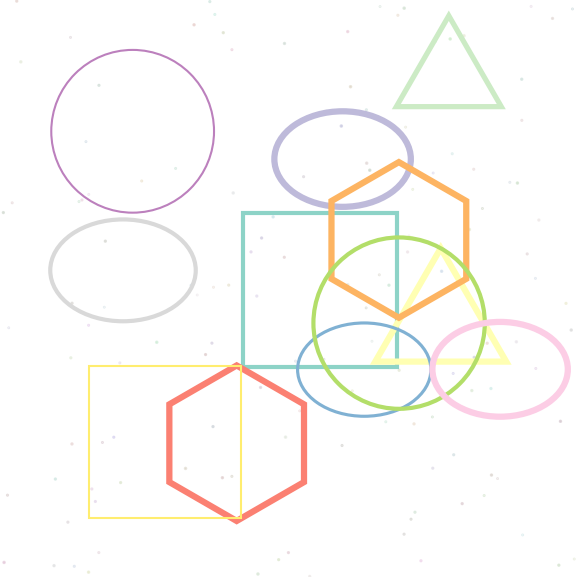[{"shape": "square", "thickness": 2, "radius": 0.67, "center": [0.553, 0.497]}, {"shape": "triangle", "thickness": 3, "radius": 0.65, "center": [0.763, 0.438]}, {"shape": "oval", "thickness": 3, "radius": 0.59, "center": [0.593, 0.724]}, {"shape": "hexagon", "thickness": 3, "radius": 0.67, "center": [0.41, 0.232]}, {"shape": "oval", "thickness": 1.5, "radius": 0.58, "center": [0.631, 0.359]}, {"shape": "hexagon", "thickness": 3, "radius": 0.67, "center": [0.691, 0.584]}, {"shape": "circle", "thickness": 2, "radius": 0.74, "center": [0.691, 0.44]}, {"shape": "oval", "thickness": 3, "radius": 0.59, "center": [0.866, 0.36]}, {"shape": "oval", "thickness": 2, "radius": 0.63, "center": [0.213, 0.531]}, {"shape": "circle", "thickness": 1, "radius": 0.7, "center": [0.23, 0.772]}, {"shape": "triangle", "thickness": 2.5, "radius": 0.52, "center": [0.777, 0.867]}, {"shape": "square", "thickness": 1, "radius": 0.66, "center": [0.286, 0.234]}]